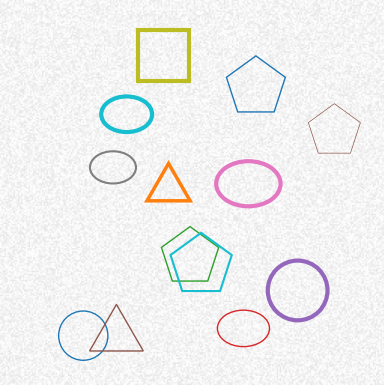[{"shape": "pentagon", "thickness": 1, "radius": 0.4, "center": [0.665, 0.774]}, {"shape": "circle", "thickness": 1, "radius": 0.32, "center": [0.216, 0.128]}, {"shape": "triangle", "thickness": 2.5, "radius": 0.32, "center": [0.438, 0.511]}, {"shape": "pentagon", "thickness": 1, "radius": 0.39, "center": [0.494, 0.333]}, {"shape": "oval", "thickness": 1, "radius": 0.34, "center": [0.632, 0.147]}, {"shape": "circle", "thickness": 3, "radius": 0.39, "center": [0.773, 0.246]}, {"shape": "pentagon", "thickness": 0.5, "radius": 0.36, "center": [0.868, 0.66]}, {"shape": "triangle", "thickness": 1, "radius": 0.4, "center": [0.302, 0.129]}, {"shape": "oval", "thickness": 3, "radius": 0.42, "center": [0.645, 0.523]}, {"shape": "oval", "thickness": 1.5, "radius": 0.3, "center": [0.293, 0.565]}, {"shape": "square", "thickness": 3, "radius": 0.33, "center": [0.425, 0.855]}, {"shape": "oval", "thickness": 3, "radius": 0.33, "center": [0.329, 0.703]}, {"shape": "pentagon", "thickness": 1.5, "radius": 0.42, "center": [0.522, 0.312]}]